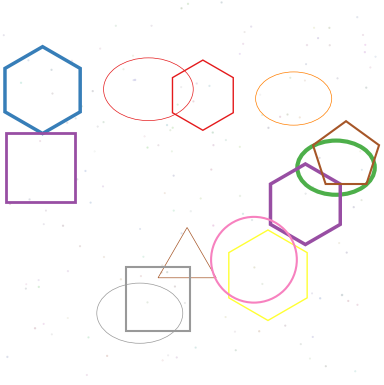[{"shape": "hexagon", "thickness": 1, "radius": 0.46, "center": [0.527, 0.753]}, {"shape": "oval", "thickness": 0.5, "radius": 0.58, "center": [0.385, 0.768]}, {"shape": "hexagon", "thickness": 2.5, "radius": 0.56, "center": [0.111, 0.766]}, {"shape": "oval", "thickness": 3, "radius": 0.5, "center": [0.873, 0.564]}, {"shape": "hexagon", "thickness": 2.5, "radius": 0.52, "center": [0.793, 0.47]}, {"shape": "square", "thickness": 2, "radius": 0.45, "center": [0.106, 0.566]}, {"shape": "oval", "thickness": 0.5, "radius": 0.49, "center": [0.763, 0.744]}, {"shape": "hexagon", "thickness": 1, "radius": 0.59, "center": [0.696, 0.285]}, {"shape": "triangle", "thickness": 0.5, "radius": 0.44, "center": [0.486, 0.322]}, {"shape": "pentagon", "thickness": 1.5, "radius": 0.45, "center": [0.899, 0.595]}, {"shape": "circle", "thickness": 1.5, "radius": 0.56, "center": [0.66, 0.325]}, {"shape": "square", "thickness": 1.5, "radius": 0.42, "center": [0.411, 0.224]}, {"shape": "oval", "thickness": 0.5, "radius": 0.56, "center": [0.363, 0.186]}]